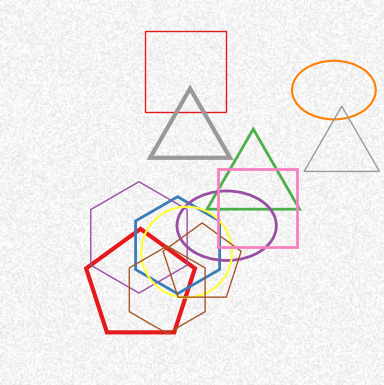[{"shape": "pentagon", "thickness": 3, "radius": 0.74, "center": [0.365, 0.257]}, {"shape": "square", "thickness": 1, "radius": 0.52, "center": [0.481, 0.814]}, {"shape": "hexagon", "thickness": 2, "radius": 0.63, "center": [0.461, 0.363]}, {"shape": "triangle", "thickness": 2, "radius": 0.69, "center": [0.658, 0.526]}, {"shape": "hexagon", "thickness": 1, "radius": 0.72, "center": [0.361, 0.383]}, {"shape": "oval", "thickness": 2, "radius": 0.64, "center": [0.589, 0.414]}, {"shape": "oval", "thickness": 1.5, "radius": 0.54, "center": [0.867, 0.766]}, {"shape": "circle", "thickness": 1.5, "radius": 0.59, "center": [0.485, 0.345]}, {"shape": "pentagon", "thickness": 1, "radius": 0.53, "center": [0.525, 0.314]}, {"shape": "hexagon", "thickness": 1, "radius": 0.57, "center": [0.434, 0.247]}, {"shape": "square", "thickness": 2, "radius": 0.51, "center": [0.668, 0.459]}, {"shape": "triangle", "thickness": 3, "radius": 0.6, "center": [0.494, 0.65]}, {"shape": "triangle", "thickness": 1, "radius": 0.57, "center": [0.888, 0.611]}]